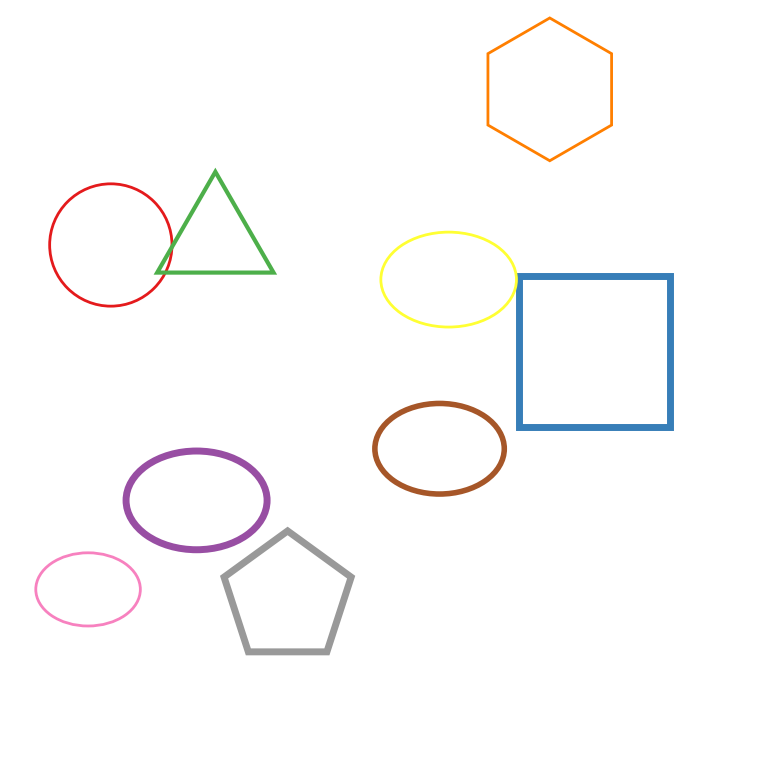[{"shape": "circle", "thickness": 1, "radius": 0.4, "center": [0.144, 0.682]}, {"shape": "square", "thickness": 2.5, "radius": 0.49, "center": [0.772, 0.544]}, {"shape": "triangle", "thickness": 1.5, "radius": 0.44, "center": [0.28, 0.69]}, {"shape": "oval", "thickness": 2.5, "radius": 0.46, "center": [0.255, 0.35]}, {"shape": "hexagon", "thickness": 1, "radius": 0.46, "center": [0.714, 0.884]}, {"shape": "oval", "thickness": 1, "radius": 0.44, "center": [0.583, 0.637]}, {"shape": "oval", "thickness": 2, "radius": 0.42, "center": [0.571, 0.417]}, {"shape": "oval", "thickness": 1, "radius": 0.34, "center": [0.114, 0.235]}, {"shape": "pentagon", "thickness": 2.5, "radius": 0.43, "center": [0.374, 0.224]}]